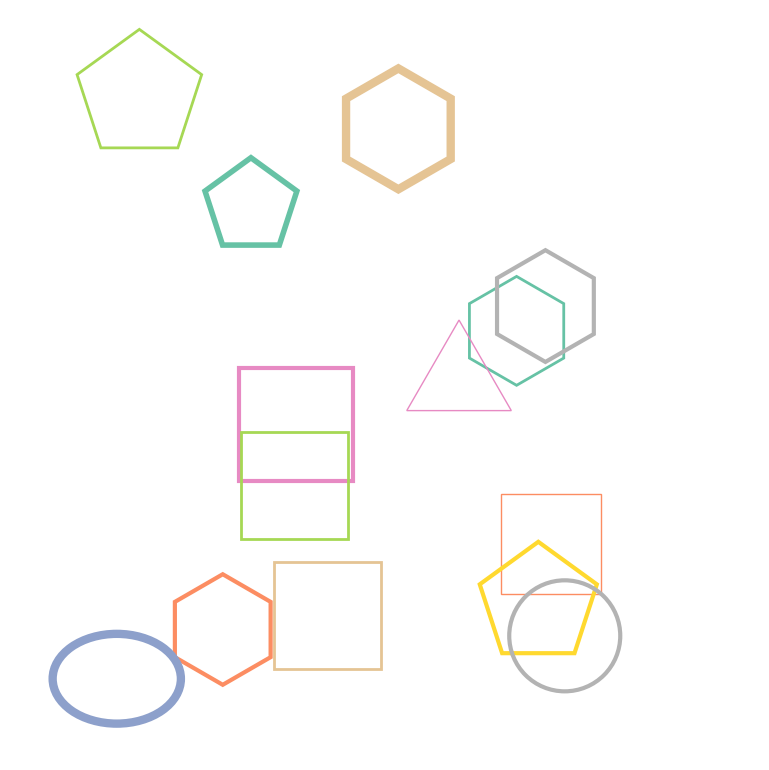[{"shape": "hexagon", "thickness": 1, "radius": 0.35, "center": [0.671, 0.57]}, {"shape": "pentagon", "thickness": 2, "radius": 0.31, "center": [0.326, 0.732]}, {"shape": "square", "thickness": 0.5, "radius": 0.33, "center": [0.716, 0.294]}, {"shape": "hexagon", "thickness": 1.5, "radius": 0.36, "center": [0.289, 0.182]}, {"shape": "oval", "thickness": 3, "radius": 0.42, "center": [0.152, 0.119]}, {"shape": "square", "thickness": 1.5, "radius": 0.37, "center": [0.385, 0.449]}, {"shape": "triangle", "thickness": 0.5, "radius": 0.39, "center": [0.596, 0.506]}, {"shape": "square", "thickness": 1, "radius": 0.35, "center": [0.382, 0.369]}, {"shape": "pentagon", "thickness": 1, "radius": 0.43, "center": [0.181, 0.877]}, {"shape": "pentagon", "thickness": 1.5, "radius": 0.4, "center": [0.699, 0.216]}, {"shape": "hexagon", "thickness": 3, "radius": 0.39, "center": [0.517, 0.833]}, {"shape": "square", "thickness": 1, "radius": 0.35, "center": [0.426, 0.201]}, {"shape": "circle", "thickness": 1.5, "radius": 0.36, "center": [0.733, 0.174]}, {"shape": "hexagon", "thickness": 1.5, "radius": 0.36, "center": [0.708, 0.603]}]